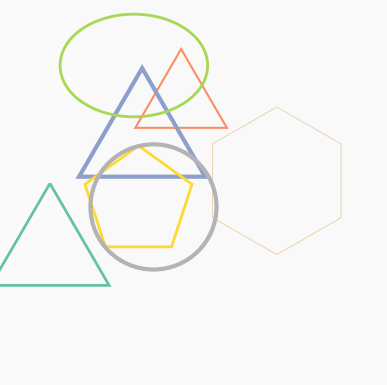[{"shape": "triangle", "thickness": 2, "radius": 0.88, "center": [0.129, 0.347]}, {"shape": "triangle", "thickness": 1.5, "radius": 0.68, "center": [0.467, 0.736]}, {"shape": "triangle", "thickness": 3, "radius": 0.94, "center": [0.367, 0.635]}, {"shape": "oval", "thickness": 2, "radius": 0.95, "center": [0.345, 0.83]}, {"shape": "pentagon", "thickness": 2, "radius": 0.73, "center": [0.357, 0.476]}, {"shape": "hexagon", "thickness": 0.5, "radius": 0.96, "center": [0.714, 0.53]}, {"shape": "circle", "thickness": 3, "radius": 0.81, "center": [0.396, 0.463]}]